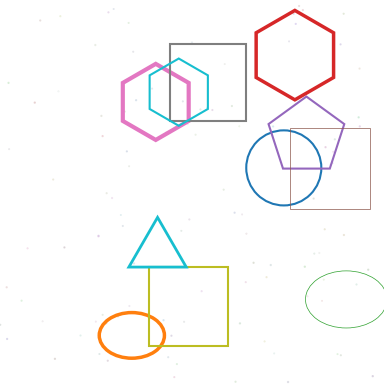[{"shape": "circle", "thickness": 1.5, "radius": 0.49, "center": [0.737, 0.564]}, {"shape": "oval", "thickness": 2.5, "radius": 0.42, "center": [0.342, 0.129]}, {"shape": "oval", "thickness": 0.5, "radius": 0.53, "center": [0.899, 0.222]}, {"shape": "hexagon", "thickness": 2.5, "radius": 0.58, "center": [0.766, 0.857]}, {"shape": "pentagon", "thickness": 1.5, "radius": 0.52, "center": [0.796, 0.646]}, {"shape": "square", "thickness": 0.5, "radius": 0.52, "center": [0.858, 0.562]}, {"shape": "hexagon", "thickness": 3, "radius": 0.49, "center": [0.405, 0.735]}, {"shape": "square", "thickness": 1.5, "radius": 0.5, "center": [0.541, 0.786]}, {"shape": "square", "thickness": 1.5, "radius": 0.51, "center": [0.49, 0.203]}, {"shape": "hexagon", "thickness": 1.5, "radius": 0.44, "center": [0.464, 0.761]}, {"shape": "triangle", "thickness": 2, "radius": 0.43, "center": [0.409, 0.349]}]